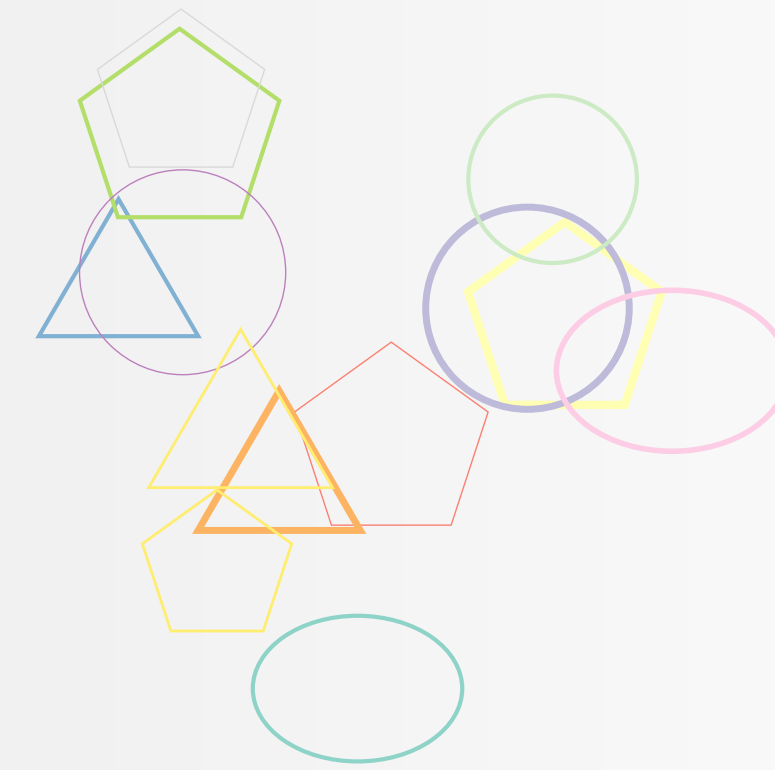[{"shape": "oval", "thickness": 1.5, "radius": 0.68, "center": [0.461, 0.106]}, {"shape": "pentagon", "thickness": 3, "radius": 0.66, "center": [0.729, 0.58]}, {"shape": "circle", "thickness": 2.5, "radius": 0.66, "center": [0.681, 0.6]}, {"shape": "pentagon", "thickness": 0.5, "radius": 0.66, "center": [0.505, 0.424]}, {"shape": "triangle", "thickness": 1.5, "radius": 0.59, "center": [0.153, 0.623]}, {"shape": "triangle", "thickness": 2.5, "radius": 0.6, "center": [0.36, 0.372]}, {"shape": "pentagon", "thickness": 1.5, "radius": 0.68, "center": [0.232, 0.827]}, {"shape": "oval", "thickness": 2, "radius": 0.75, "center": [0.867, 0.518]}, {"shape": "pentagon", "thickness": 0.5, "radius": 0.57, "center": [0.234, 0.875]}, {"shape": "circle", "thickness": 0.5, "radius": 0.67, "center": [0.236, 0.646]}, {"shape": "circle", "thickness": 1.5, "radius": 0.54, "center": [0.713, 0.767]}, {"shape": "pentagon", "thickness": 1, "radius": 0.51, "center": [0.28, 0.262]}, {"shape": "triangle", "thickness": 1, "radius": 0.69, "center": [0.311, 0.435]}]